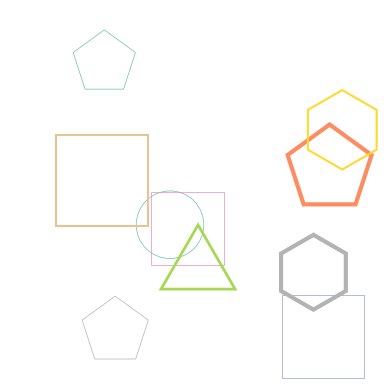[{"shape": "pentagon", "thickness": 0.5, "radius": 0.43, "center": [0.271, 0.837]}, {"shape": "circle", "thickness": 0.5, "radius": 0.44, "center": [0.442, 0.416]}, {"shape": "pentagon", "thickness": 3, "radius": 0.57, "center": [0.856, 0.562]}, {"shape": "square", "thickness": 0.5, "radius": 0.54, "center": [0.839, 0.125]}, {"shape": "square", "thickness": 0.5, "radius": 0.47, "center": [0.486, 0.406]}, {"shape": "triangle", "thickness": 2, "radius": 0.56, "center": [0.514, 0.305]}, {"shape": "hexagon", "thickness": 1.5, "radius": 0.52, "center": [0.889, 0.663]}, {"shape": "square", "thickness": 1.5, "radius": 0.6, "center": [0.265, 0.531]}, {"shape": "hexagon", "thickness": 3, "radius": 0.49, "center": [0.814, 0.293]}, {"shape": "pentagon", "thickness": 0.5, "radius": 0.45, "center": [0.299, 0.141]}]